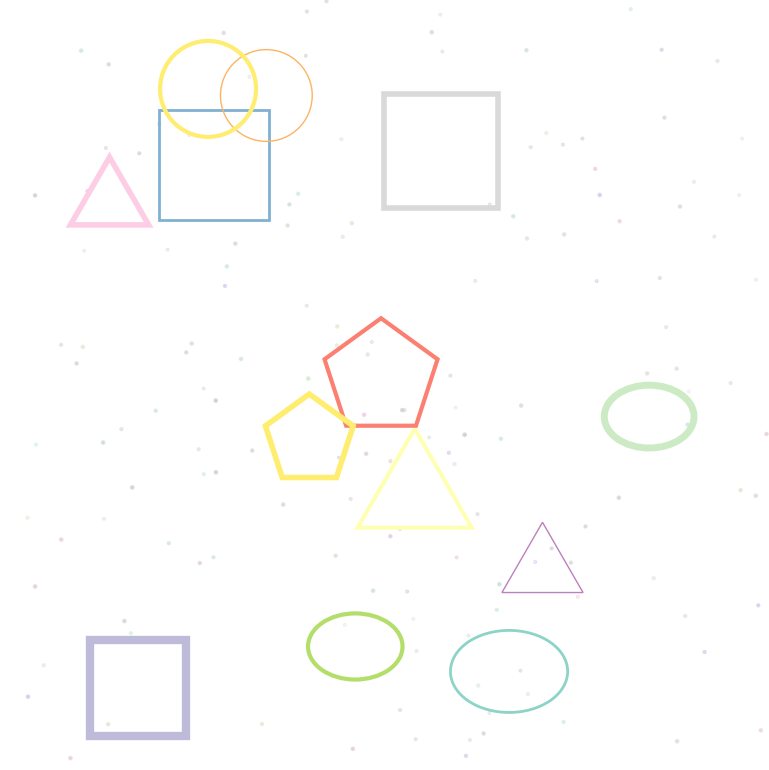[{"shape": "oval", "thickness": 1, "radius": 0.38, "center": [0.661, 0.128]}, {"shape": "triangle", "thickness": 1.5, "radius": 0.43, "center": [0.539, 0.358]}, {"shape": "square", "thickness": 3, "radius": 0.31, "center": [0.179, 0.106]}, {"shape": "pentagon", "thickness": 1.5, "radius": 0.39, "center": [0.495, 0.51]}, {"shape": "square", "thickness": 1, "radius": 0.36, "center": [0.278, 0.786]}, {"shape": "circle", "thickness": 0.5, "radius": 0.3, "center": [0.346, 0.876]}, {"shape": "oval", "thickness": 1.5, "radius": 0.31, "center": [0.461, 0.16]}, {"shape": "triangle", "thickness": 2, "radius": 0.29, "center": [0.142, 0.737]}, {"shape": "square", "thickness": 2, "radius": 0.37, "center": [0.573, 0.804]}, {"shape": "triangle", "thickness": 0.5, "radius": 0.3, "center": [0.705, 0.261]}, {"shape": "oval", "thickness": 2.5, "radius": 0.29, "center": [0.843, 0.459]}, {"shape": "pentagon", "thickness": 2, "radius": 0.3, "center": [0.402, 0.428]}, {"shape": "circle", "thickness": 1.5, "radius": 0.31, "center": [0.27, 0.885]}]